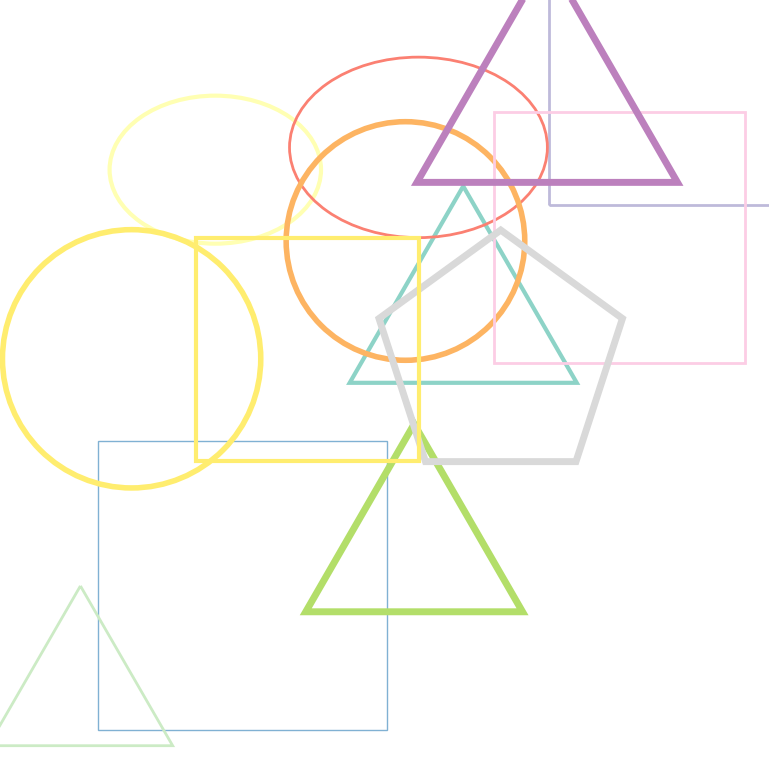[{"shape": "triangle", "thickness": 1.5, "radius": 0.85, "center": [0.602, 0.588]}, {"shape": "oval", "thickness": 1.5, "radius": 0.69, "center": [0.28, 0.78]}, {"shape": "square", "thickness": 1, "radius": 0.77, "center": [0.867, 0.887]}, {"shape": "oval", "thickness": 1, "radius": 0.84, "center": [0.543, 0.809]}, {"shape": "square", "thickness": 0.5, "radius": 0.94, "center": [0.315, 0.24]}, {"shape": "circle", "thickness": 2, "radius": 0.77, "center": [0.527, 0.687]}, {"shape": "triangle", "thickness": 2.5, "radius": 0.81, "center": [0.538, 0.287]}, {"shape": "square", "thickness": 1, "radius": 0.81, "center": [0.804, 0.692]}, {"shape": "pentagon", "thickness": 2.5, "radius": 0.83, "center": [0.65, 0.535]}, {"shape": "triangle", "thickness": 2.5, "radius": 0.98, "center": [0.711, 0.861]}, {"shape": "triangle", "thickness": 1, "radius": 0.69, "center": [0.104, 0.101]}, {"shape": "square", "thickness": 1.5, "radius": 0.72, "center": [0.399, 0.546]}, {"shape": "circle", "thickness": 2, "radius": 0.84, "center": [0.171, 0.534]}]